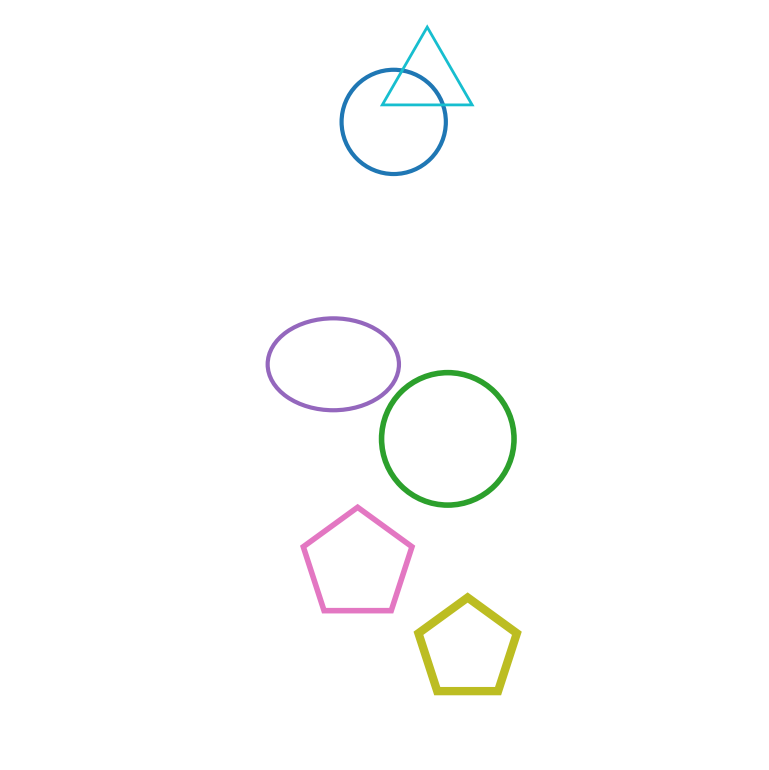[{"shape": "circle", "thickness": 1.5, "radius": 0.34, "center": [0.511, 0.842]}, {"shape": "circle", "thickness": 2, "radius": 0.43, "center": [0.582, 0.43]}, {"shape": "oval", "thickness": 1.5, "radius": 0.43, "center": [0.433, 0.527]}, {"shape": "pentagon", "thickness": 2, "radius": 0.37, "center": [0.464, 0.267]}, {"shape": "pentagon", "thickness": 3, "radius": 0.34, "center": [0.607, 0.157]}, {"shape": "triangle", "thickness": 1, "radius": 0.34, "center": [0.555, 0.897]}]